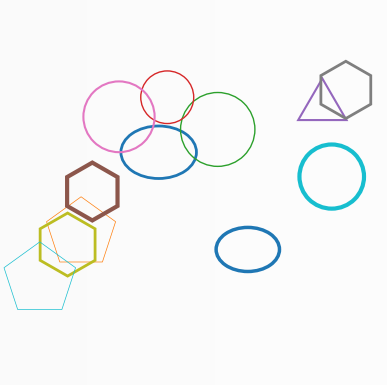[{"shape": "oval", "thickness": 2, "radius": 0.49, "center": [0.41, 0.605]}, {"shape": "oval", "thickness": 2.5, "radius": 0.41, "center": [0.639, 0.352]}, {"shape": "pentagon", "thickness": 0.5, "radius": 0.47, "center": [0.209, 0.395]}, {"shape": "circle", "thickness": 1, "radius": 0.48, "center": [0.562, 0.664]}, {"shape": "circle", "thickness": 1, "radius": 0.34, "center": [0.432, 0.747]}, {"shape": "triangle", "thickness": 1.5, "radius": 0.36, "center": [0.832, 0.724]}, {"shape": "hexagon", "thickness": 3, "radius": 0.38, "center": [0.238, 0.503]}, {"shape": "circle", "thickness": 1.5, "radius": 0.46, "center": [0.307, 0.697]}, {"shape": "hexagon", "thickness": 2, "radius": 0.37, "center": [0.892, 0.767]}, {"shape": "hexagon", "thickness": 2, "radius": 0.41, "center": [0.174, 0.365]}, {"shape": "pentagon", "thickness": 0.5, "radius": 0.49, "center": [0.103, 0.275]}, {"shape": "circle", "thickness": 3, "radius": 0.42, "center": [0.856, 0.541]}]